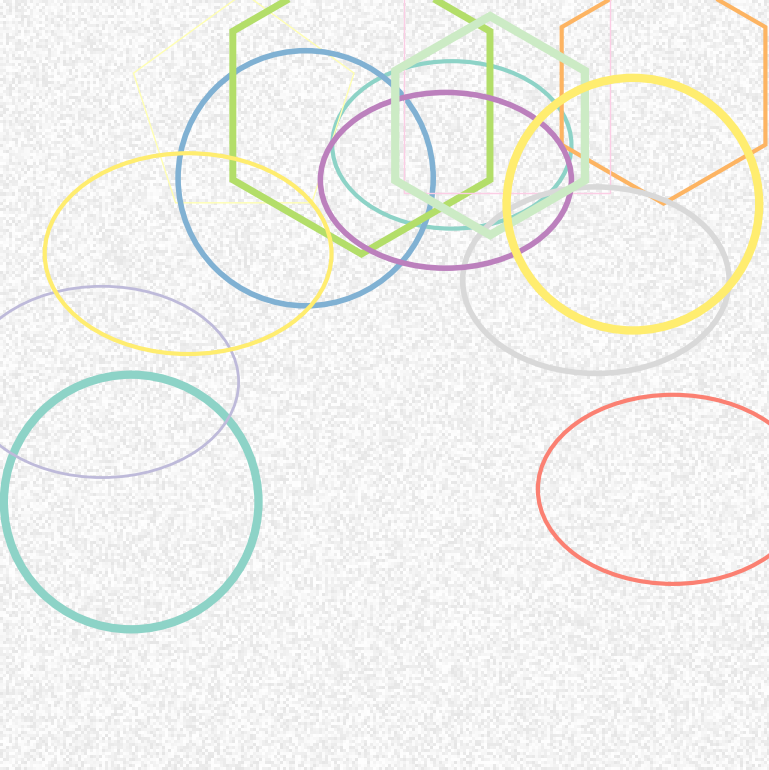[{"shape": "circle", "thickness": 3, "radius": 0.83, "center": [0.17, 0.348]}, {"shape": "oval", "thickness": 1.5, "radius": 0.78, "center": [0.587, 0.812]}, {"shape": "pentagon", "thickness": 0.5, "radius": 0.75, "center": [0.317, 0.858]}, {"shape": "oval", "thickness": 1, "radius": 0.89, "center": [0.133, 0.504]}, {"shape": "oval", "thickness": 1.5, "radius": 0.88, "center": [0.874, 0.364]}, {"shape": "circle", "thickness": 2, "radius": 0.83, "center": [0.397, 0.769]}, {"shape": "hexagon", "thickness": 1.5, "radius": 0.76, "center": [0.862, 0.888]}, {"shape": "hexagon", "thickness": 2.5, "radius": 0.96, "center": [0.469, 0.863]}, {"shape": "square", "thickness": 0.5, "radius": 0.67, "center": [0.659, 0.883]}, {"shape": "oval", "thickness": 2, "radius": 0.87, "center": [0.774, 0.636]}, {"shape": "oval", "thickness": 2, "radius": 0.82, "center": [0.579, 0.766]}, {"shape": "hexagon", "thickness": 3, "radius": 0.71, "center": [0.636, 0.837]}, {"shape": "circle", "thickness": 3, "radius": 0.82, "center": [0.822, 0.735]}, {"shape": "oval", "thickness": 1.5, "radius": 0.93, "center": [0.244, 0.671]}]